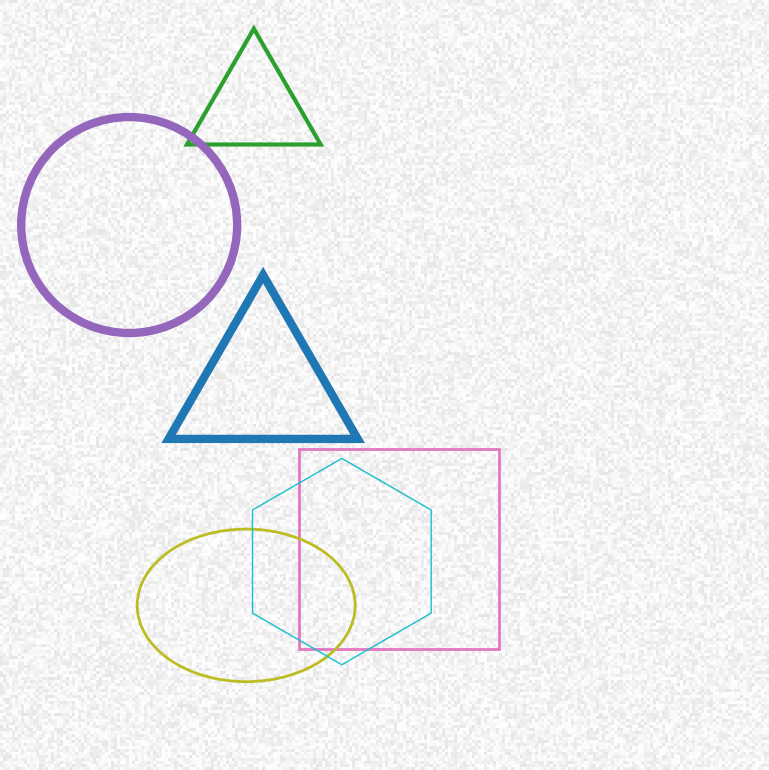[{"shape": "triangle", "thickness": 3, "radius": 0.71, "center": [0.342, 0.501]}, {"shape": "triangle", "thickness": 1.5, "radius": 0.5, "center": [0.33, 0.862]}, {"shape": "circle", "thickness": 3, "radius": 0.7, "center": [0.168, 0.708]}, {"shape": "square", "thickness": 1, "radius": 0.65, "center": [0.518, 0.287]}, {"shape": "oval", "thickness": 1, "radius": 0.71, "center": [0.32, 0.214]}, {"shape": "hexagon", "thickness": 0.5, "radius": 0.67, "center": [0.444, 0.271]}]